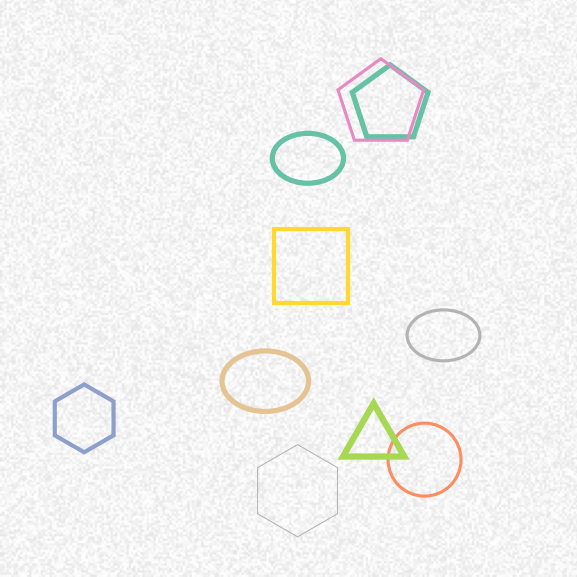[{"shape": "pentagon", "thickness": 2.5, "radius": 0.34, "center": [0.676, 0.818]}, {"shape": "oval", "thickness": 2.5, "radius": 0.31, "center": [0.533, 0.725]}, {"shape": "circle", "thickness": 1.5, "radius": 0.32, "center": [0.735, 0.203]}, {"shape": "hexagon", "thickness": 2, "radius": 0.29, "center": [0.146, 0.275]}, {"shape": "pentagon", "thickness": 1.5, "radius": 0.39, "center": [0.659, 0.819]}, {"shape": "triangle", "thickness": 3, "radius": 0.31, "center": [0.647, 0.239]}, {"shape": "square", "thickness": 2, "radius": 0.32, "center": [0.539, 0.539]}, {"shape": "oval", "thickness": 2.5, "radius": 0.37, "center": [0.459, 0.339]}, {"shape": "hexagon", "thickness": 0.5, "radius": 0.4, "center": [0.515, 0.149]}, {"shape": "oval", "thickness": 1.5, "radius": 0.32, "center": [0.768, 0.418]}]